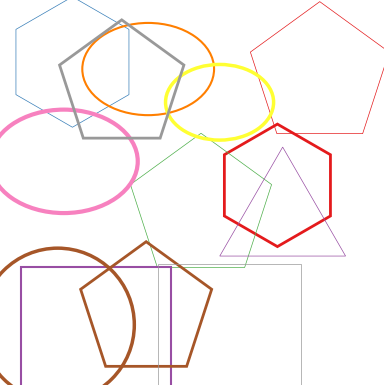[{"shape": "hexagon", "thickness": 2, "radius": 0.8, "center": [0.721, 0.519]}, {"shape": "pentagon", "thickness": 0.5, "radius": 0.95, "center": [0.831, 0.806]}, {"shape": "hexagon", "thickness": 0.5, "radius": 0.85, "center": [0.188, 0.839]}, {"shape": "pentagon", "thickness": 0.5, "radius": 0.96, "center": [0.522, 0.461]}, {"shape": "square", "thickness": 1.5, "radius": 0.98, "center": [0.249, 0.11]}, {"shape": "triangle", "thickness": 0.5, "radius": 0.94, "center": [0.734, 0.429]}, {"shape": "oval", "thickness": 1.5, "radius": 0.86, "center": [0.385, 0.821]}, {"shape": "oval", "thickness": 2.5, "radius": 0.7, "center": [0.57, 0.734]}, {"shape": "pentagon", "thickness": 2, "radius": 0.89, "center": [0.38, 0.193]}, {"shape": "circle", "thickness": 2.5, "radius": 0.99, "center": [0.15, 0.156]}, {"shape": "oval", "thickness": 3, "radius": 0.96, "center": [0.166, 0.581]}, {"shape": "pentagon", "thickness": 2, "radius": 0.85, "center": [0.316, 0.779]}, {"shape": "square", "thickness": 0.5, "radius": 0.93, "center": [0.597, 0.128]}]